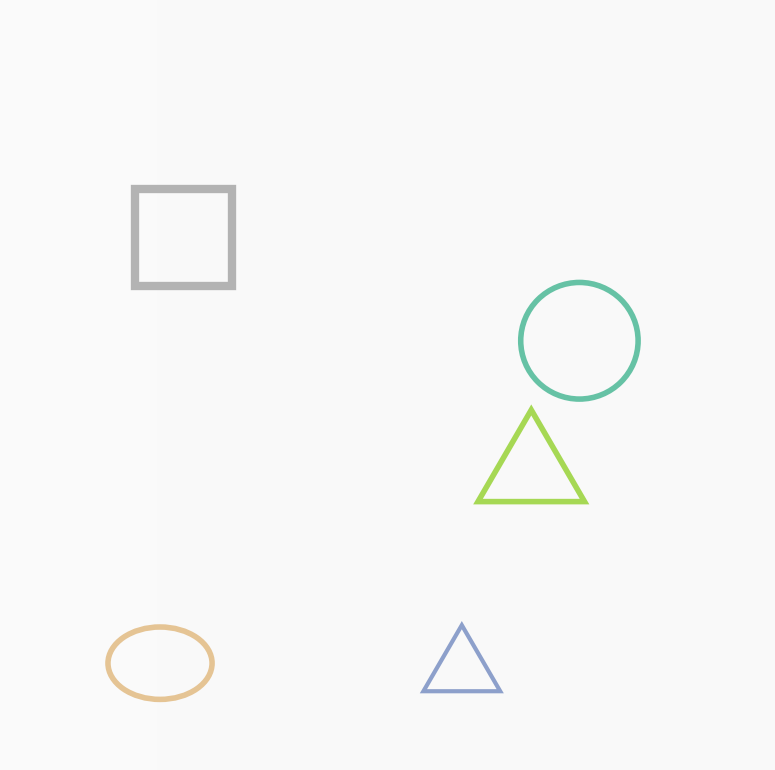[{"shape": "circle", "thickness": 2, "radius": 0.38, "center": [0.748, 0.557]}, {"shape": "triangle", "thickness": 1.5, "radius": 0.29, "center": [0.596, 0.131]}, {"shape": "triangle", "thickness": 2, "radius": 0.4, "center": [0.686, 0.388]}, {"shape": "oval", "thickness": 2, "radius": 0.34, "center": [0.206, 0.139]}, {"shape": "square", "thickness": 3, "radius": 0.31, "center": [0.237, 0.692]}]